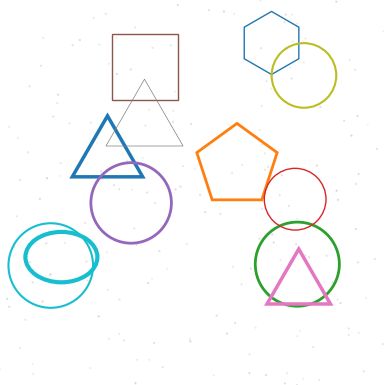[{"shape": "triangle", "thickness": 2.5, "radius": 0.53, "center": [0.279, 0.594]}, {"shape": "hexagon", "thickness": 1, "radius": 0.41, "center": [0.705, 0.888]}, {"shape": "pentagon", "thickness": 2, "radius": 0.55, "center": [0.616, 0.57]}, {"shape": "circle", "thickness": 2, "radius": 0.55, "center": [0.772, 0.314]}, {"shape": "circle", "thickness": 1, "radius": 0.4, "center": [0.767, 0.483]}, {"shape": "circle", "thickness": 2, "radius": 0.52, "center": [0.341, 0.473]}, {"shape": "square", "thickness": 1, "radius": 0.43, "center": [0.376, 0.827]}, {"shape": "triangle", "thickness": 2.5, "radius": 0.48, "center": [0.776, 0.258]}, {"shape": "triangle", "thickness": 0.5, "radius": 0.58, "center": [0.375, 0.679]}, {"shape": "circle", "thickness": 1.5, "radius": 0.42, "center": [0.789, 0.804]}, {"shape": "oval", "thickness": 3, "radius": 0.47, "center": [0.159, 0.332]}, {"shape": "circle", "thickness": 1.5, "radius": 0.55, "center": [0.132, 0.31]}]